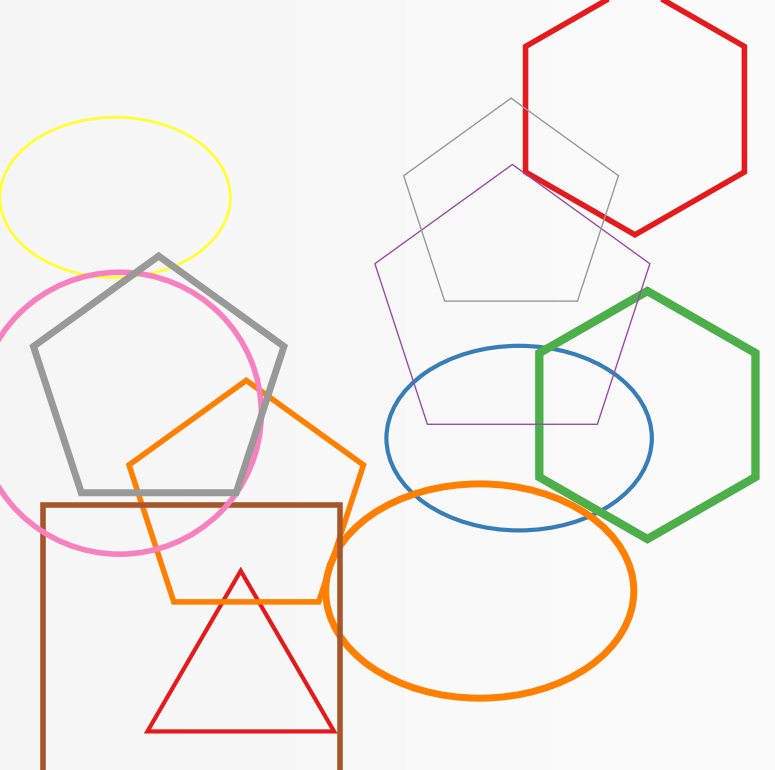[{"shape": "hexagon", "thickness": 2, "radius": 0.82, "center": [0.819, 0.858]}, {"shape": "triangle", "thickness": 1.5, "radius": 0.7, "center": [0.311, 0.12]}, {"shape": "oval", "thickness": 1.5, "radius": 0.86, "center": [0.67, 0.431]}, {"shape": "hexagon", "thickness": 3, "radius": 0.81, "center": [0.835, 0.461]}, {"shape": "pentagon", "thickness": 0.5, "radius": 0.93, "center": [0.661, 0.6]}, {"shape": "oval", "thickness": 2.5, "radius": 0.99, "center": [0.619, 0.232]}, {"shape": "pentagon", "thickness": 2, "radius": 0.8, "center": [0.318, 0.347]}, {"shape": "oval", "thickness": 1, "radius": 0.74, "center": [0.149, 0.744]}, {"shape": "square", "thickness": 2, "radius": 0.96, "center": [0.247, 0.153]}, {"shape": "circle", "thickness": 2, "radius": 0.92, "center": [0.154, 0.463]}, {"shape": "pentagon", "thickness": 2.5, "radius": 0.85, "center": [0.205, 0.498]}, {"shape": "pentagon", "thickness": 0.5, "radius": 0.73, "center": [0.659, 0.727]}]